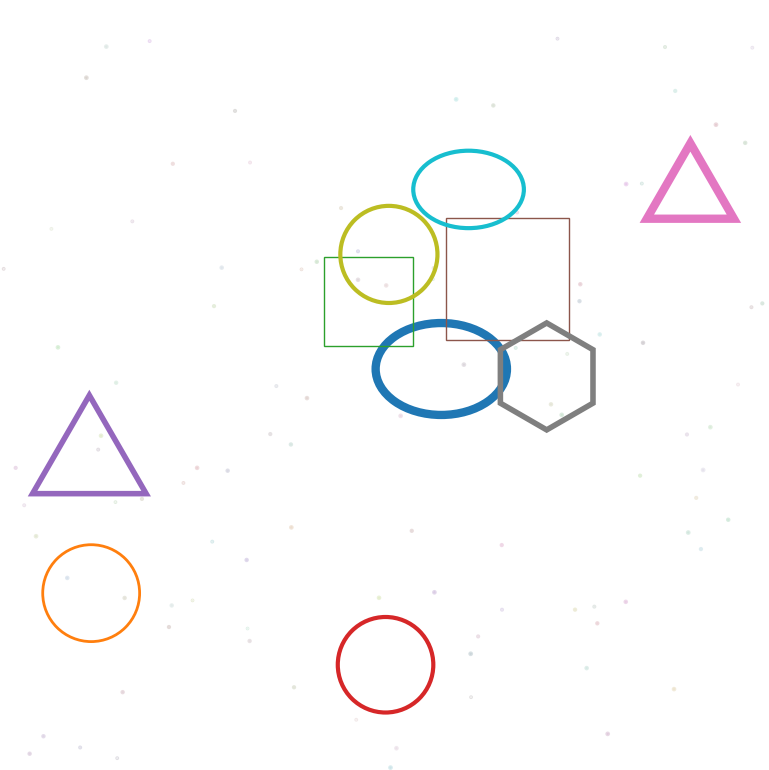[{"shape": "oval", "thickness": 3, "radius": 0.43, "center": [0.573, 0.521]}, {"shape": "circle", "thickness": 1, "radius": 0.31, "center": [0.118, 0.23]}, {"shape": "square", "thickness": 0.5, "radius": 0.29, "center": [0.479, 0.608]}, {"shape": "circle", "thickness": 1.5, "radius": 0.31, "center": [0.501, 0.137]}, {"shape": "triangle", "thickness": 2, "radius": 0.43, "center": [0.116, 0.401]}, {"shape": "square", "thickness": 0.5, "radius": 0.4, "center": [0.659, 0.638]}, {"shape": "triangle", "thickness": 3, "radius": 0.33, "center": [0.897, 0.749]}, {"shape": "hexagon", "thickness": 2, "radius": 0.35, "center": [0.71, 0.511]}, {"shape": "circle", "thickness": 1.5, "radius": 0.32, "center": [0.505, 0.67]}, {"shape": "oval", "thickness": 1.5, "radius": 0.36, "center": [0.609, 0.754]}]